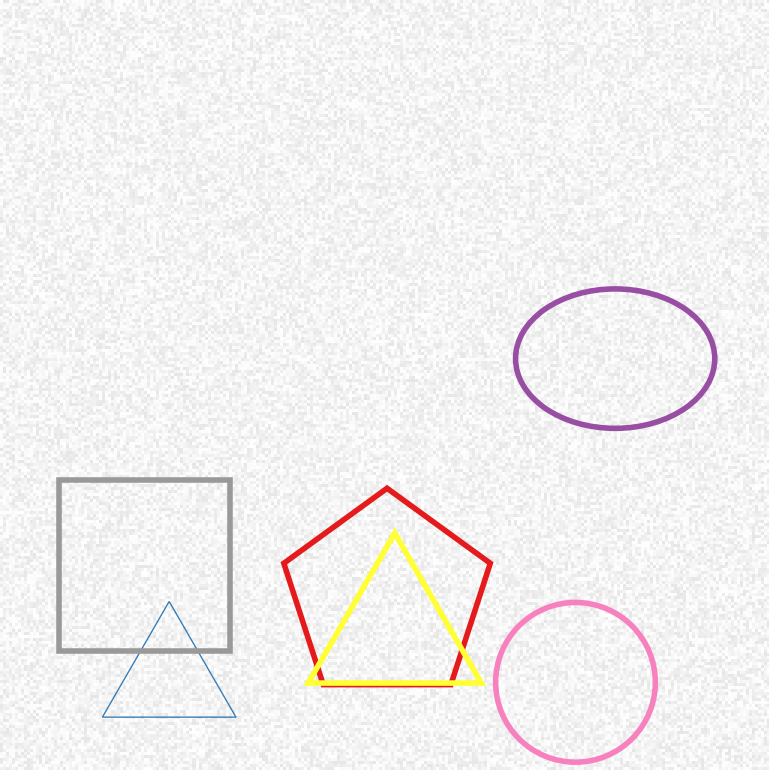[{"shape": "pentagon", "thickness": 2, "radius": 0.7, "center": [0.503, 0.225]}, {"shape": "triangle", "thickness": 0.5, "radius": 0.5, "center": [0.22, 0.119]}, {"shape": "oval", "thickness": 2, "radius": 0.65, "center": [0.799, 0.534]}, {"shape": "triangle", "thickness": 2, "radius": 0.65, "center": [0.513, 0.178]}, {"shape": "circle", "thickness": 2, "radius": 0.52, "center": [0.747, 0.114]}, {"shape": "square", "thickness": 2, "radius": 0.55, "center": [0.187, 0.265]}]